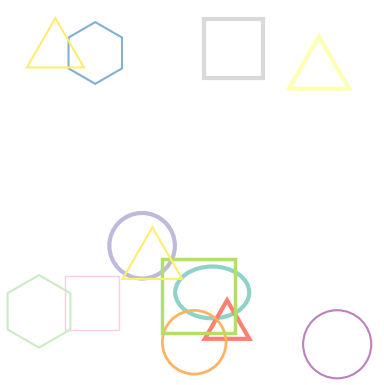[{"shape": "oval", "thickness": 3, "radius": 0.48, "center": [0.551, 0.24]}, {"shape": "triangle", "thickness": 3, "radius": 0.45, "center": [0.829, 0.815]}, {"shape": "circle", "thickness": 3, "radius": 0.43, "center": [0.369, 0.362]}, {"shape": "triangle", "thickness": 3, "radius": 0.33, "center": [0.59, 0.153]}, {"shape": "hexagon", "thickness": 1.5, "radius": 0.4, "center": [0.247, 0.862]}, {"shape": "circle", "thickness": 2, "radius": 0.41, "center": [0.504, 0.111]}, {"shape": "square", "thickness": 2.5, "radius": 0.48, "center": [0.515, 0.231]}, {"shape": "square", "thickness": 1, "radius": 0.35, "center": [0.24, 0.214]}, {"shape": "square", "thickness": 3, "radius": 0.38, "center": [0.607, 0.873]}, {"shape": "circle", "thickness": 1.5, "radius": 0.44, "center": [0.876, 0.106]}, {"shape": "hexagon", "thickness": 1.5, "radius": 0.47, "center": [0.101, 0.191]}, {"shape": "triangle", "thickness": 1.5, "radius": 0.45, "center": [0.396, 0.32]}, {"shape": "triangle", "thickness": 1.5, "radius": 0.43, "center": [0.144, 0.868]}]